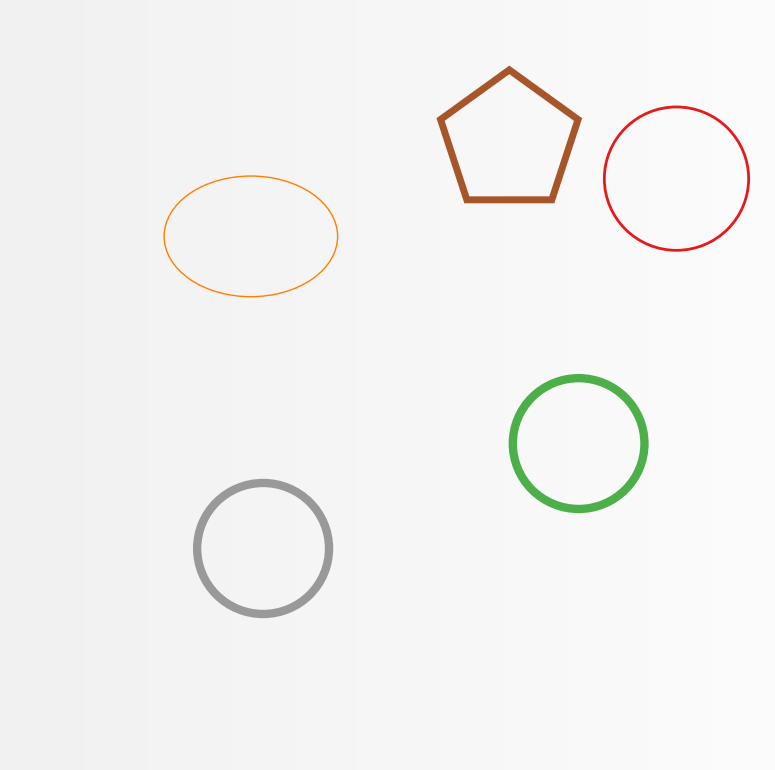[{"shape": "circle", "thickness": 1, "radius": 0.47, "center": [0.873, 0.768]}, {"shape": "circle", "thickness": 3, "radius": 0.42, "center": [0.747, 0.424]}, {"shape": "oval", "thickness": 0.5, "radius": 0.56, "center": [0.324, 0.693]}, {"shape": "pentagon", "thickness": 2.5, "radius": 0.47, "center": [0.657, 0.816]}, {"shape": "circle", "thickness": 3, "radius": 0.43, "center": [0.339, 0.288]}]